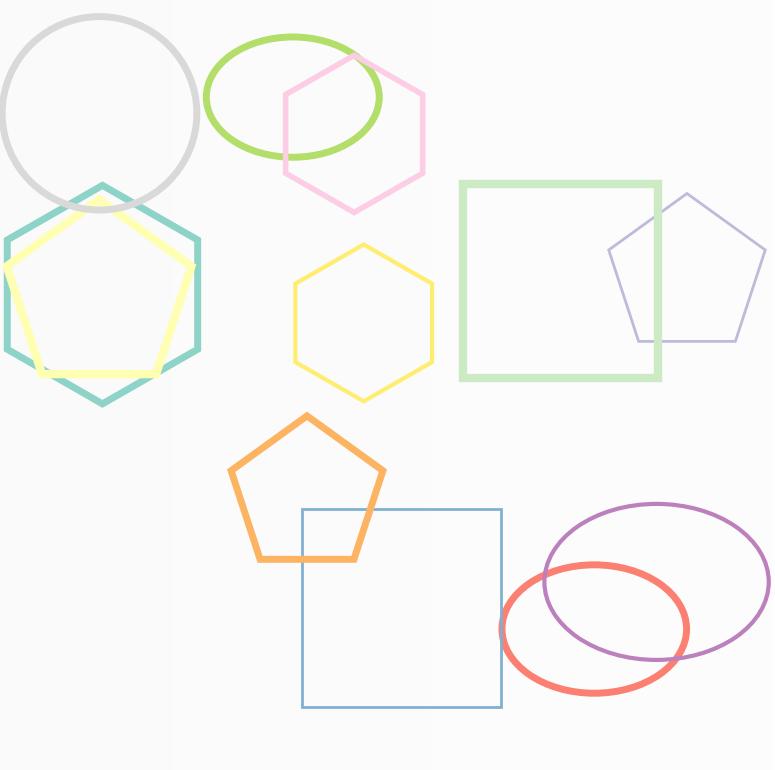[{"shape": "hexagon", "thickness": 2.5, "radius": 0.71, "center": [0.132, 0.617]}, {"shape": "pentagon", "thickness": 3, "radius": 0.63, "center": [0.128, 0.615]}, {"shape": "pentagon", "thickness": 1, "radius": 0.53, "center": [0.886, 0.643]}, {"shape": "oval", "thickness": 2.5, "radius": 0.6, "center": [0.767, 0.183]}, {"shape": "square", "thickness": 1, "radius": 0.64, "center": [0.518, 0.21]}, {"shape": "pentagon", "thickness": 2.5, "radius": 0.51, "center": [0.396, 0.357]}, {"shape": "oval", "thickness": 2.5, "radius": 0.56, "center": [0.378, 0.874]}, {"shape": "hexagon", "thickness": 2, "radius": 0.51, "center": [0.457, 0.826]}, {"shape": "circle", "thickness": 2.5, "radius": 0.63, "center": [0.128, 0.853]}, {"shape": "oval", "thickness": 1.5, "radius": 0.72, "center": [0.847, 0.244]}, {"shape": "square", "thickness": 3, "radius": 0.63, "center": [0.723, 0.635]}, {"shape": "hexagon", "thickness": 1.5, "radius": 0.51, "center": [0.469, 0.581]}]